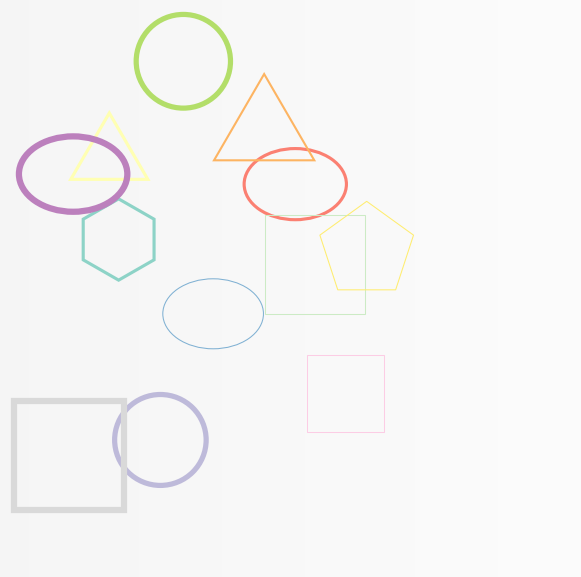[{"shape": "hexagon", "thickness": 1.5, "radius": 0.35, "center": [0.204, 0.584]}, {"shape": "triangle", "thickness": 1.5, "radius": 0.38, "center": [0.188, 0.727]}, {"shape": "circle", "thickness": 2.5, "radius": 0.39, "center": [0.276, 0.237]}, {"shape": "oval", "thickness": 1.5, "radius": 0.44, "center": [0.508, 0.68]}, {"shape": "oval", "thickness": 0.5, "radius": 0.43, "center": [0.367, 0.456]}, {"shape": "triangle", "thickness": 1, "radius": 0.5, "center": [0.454, 0.771]}, {"shape": "circle", "thickness": 2.5, "radius": 0.41, "center": [0.315, 0.893]}, {"shape": "square", "thickness": 0.5, "radius": 0.33, "center": [0.594, 0.318]}, {"shape": "square", "thickness": 3, "radius": 0.47, "center": [0.119, 0.21]}, {"shape": "oval", "thickness": 3, "radius": 0.47, "center": [0.126, 0.698]}, {"shape": "square", "thickness": 0.5, "radius": 0.43, "center": [0.542, 0.542]}, {"shape": "pentagon", "thickness": 0.5, "radius": 0.42, "center": [0.631, 0.566]}]